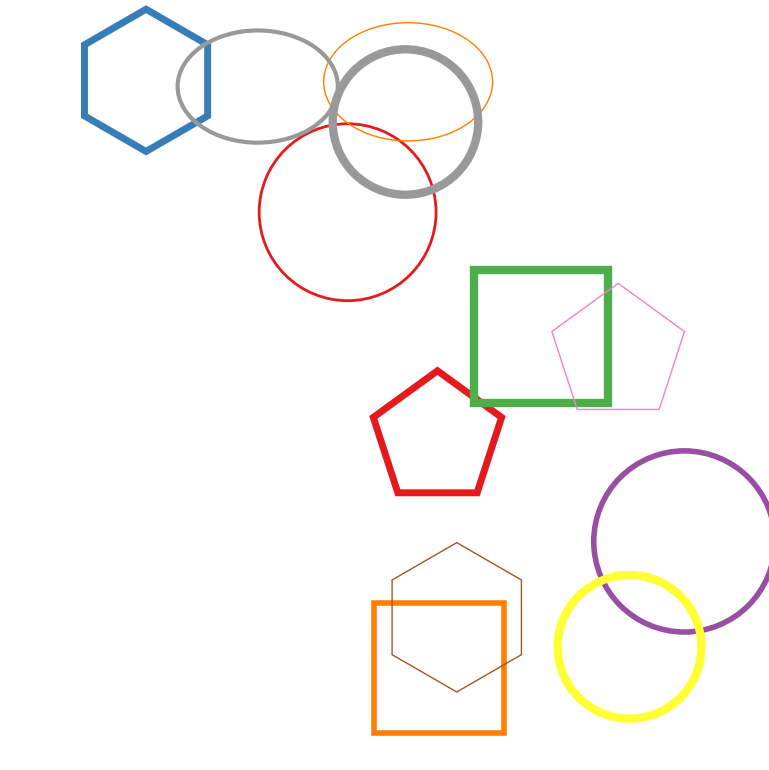[{"shape": "circle", "thickness": 1, "radius": 0.57, "center": [0.451, 0.724]}, {"shape": "pentagon", "thickness": 2.5, "radius": 0.44, "center": [0.568, 0.431]}, {"shape": "hexagon", "thickness": 2.5, "radius": 0.46, "center": [0.19, 0.896]}, {"shape": "square", "thickness": 3, "radius": 0.43, "center": [0.703, 0.563]}, {"shape": "circle", "thickness": 2, "radius": 0.59, "center": [0.889, 0.297]}, {"shape": "square", "thickness": 2, "radius": 0.42, "center": [0.571, 0.132]}, {"shape": "oval", "thickness": 0.5, "radius": 0.55, "center": [0.53, 0.894]}, {"shape": "circle", "thickness": 3, "radius": 0.47, "center": [0.818, 0.16]}, {"shape": "hexagon", "thickness": 0.5, "radius": 0.48, "center": [0.593, 0.198]}, {"shape": "pentagon", "thickness": 0.5, "radius": 0.45, "center": [0.803, 0.542]}, {"shape": "circle", "thickness": 3, "radius": 0.47, "center": [0.527, 0.842]}, {"shape": "oval", "thickness": 1.5, "radius": 0.52, "center": [0.335, 0.888]}]